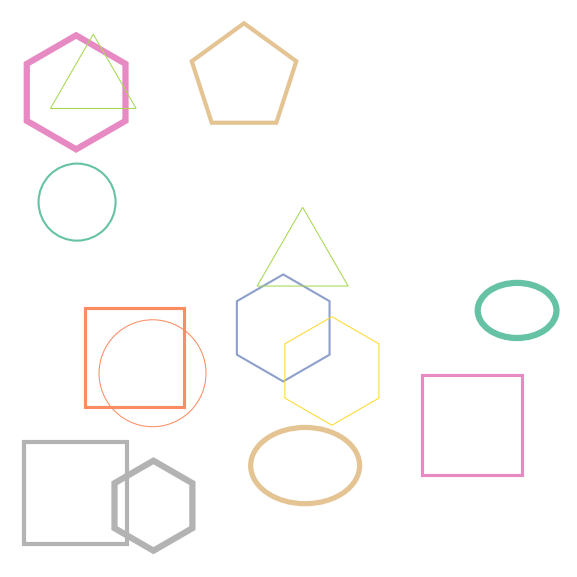[{"shape": "oval", "thickness": 3, "radius": 0.34, "center": [0.895, 0.462]}, {"shape": "circle", "thickness": 1, "radius": 0.33, "center": [0.133, 0.649]}, {"shape": "circle", "thickness": 0.5, "radius": 0.46, "center": [0.264, 0.353]}, {"shape": "square", "thickness": 1.5, "radius": 0.43, "center": [0.233, 0.38]}, {"shape": "hexagon", "thickness": 1, "radius": 0.46, "center": [0.49, 0.431]}, {"shape": "hexagon", "thickness": 3, "radius": 0.49, "center": [0.132, 0.839]}, {"shape": "square", "thickness": 1.5, "radius": 0.43, "center": [0.817, 0.263]}, {"shape": "triangle", "thickness": 0.5, "radius": 0.43, "center": [0.161, 0.854]}, {"shape": "triangle", "thickness": 0.5, "radius": 0.45, "center": [0.524, 0.549]}, {"shape": "hexagon", "thickness": 0.5, "radius": 0.47, "center": [0.575, 0.357]}, {"shape": "pentagon", "thickness": 2, "radius": 0.48, "center": [0.423, 0.864]}, {"shape": "oval", "thickness": 2.5, "radius": 0.47, "center": [0.528, 0.193]}, {"shape": "hexagon", "thickness": 3, "radius": 0.39, "center": [0.266, 0.123]}, {"shape": "square", "thickness": 2, "radius": 0.44, "center": [0.131, 0.146]}]